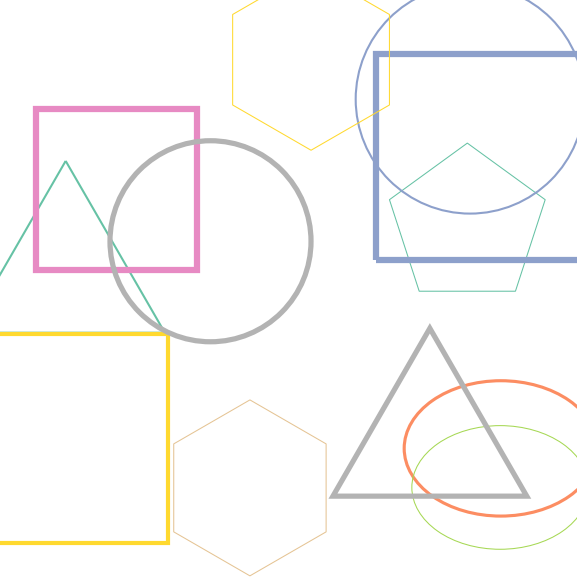[{"shape": "triangle", "thickness": 1, "radius": 0.99, "center": [0.114, 0.522]}, {"shape": "pentagon", "thickness": 0.5, "radius": 0.71, "center": [0.809, 0.61]}, {"shape": "oval", "thickness": 1.5, "radius": 0.84, "center": [0.867, 0.223]}, {"shape": "circle", "thickness": 1, "radius": 0.99, "center": [0.814, 0.827]}, {"shape": "square", "thickness": 3, "radius": 0.89, "center": [0.829, 0.728]}, {"shape": "square", "thickness": 3, "radius": 0.7, "center": [0.202, 0.671]}, {"shape": "oval", "thickness": 0.5, "radius": 0.76, "center": [0.866, 0.155]}, {"shape": "square", "thickness": 2, "radius": 0.9, "center": [0.111, 0.24]}, {"shape": "hexagon", "thickness": 0.5, "radius": 0.78, "center": [0.539, 0.896]}, {"shape": "hexagon", "thickness": 0.5, "radius": 0.76, "center": [0.433, 0.154]}, {"shape": "circle", "thickness": 2.5, "radius": 0.87, "center": [0.365, 0.581]}, {"shape": "triangle", "thickness": 2.5, "radius": 0.97, "center": [0.744, 0.237]}]